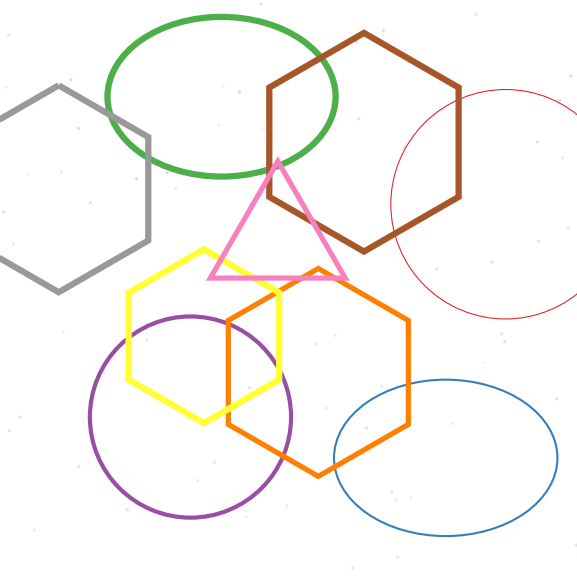[{"shape": "circle", "thickness": 0.5, "radius": 0.99, "center": [0.875, 0.645]}, {"shape": "oval", "thickness": 1, "radius": 0.97, "center": [0.772, 0.206]}, {"shape": "oval", "thickness": 3, "radius": 0.99, "center": [0.384, 0.832]}, {"shape": "circle", "thickness": 2, "radius": 0.87, "center": [0.33, 0.277]}, {"shape": "hexagon", "thickness": 2.5, "radius": 0.9, "center": [0.551, 0.354]}, {"shape": "hexagon", "thickness": 3, "radius": 0.75, "center": [0.353, 0.417]}, {"shape": "hexagon", "thickness": 3, "radius": 0.95, "center": [0.63, 0.753]}, {"shape": "triangle", "thickness": 2.5, "radius": 0.67, "center": [0.481, 0.585]}, {"shape": "hexagon", "thickness": 3, "radius": 0.9, "center": [0.102, 0.672]}]